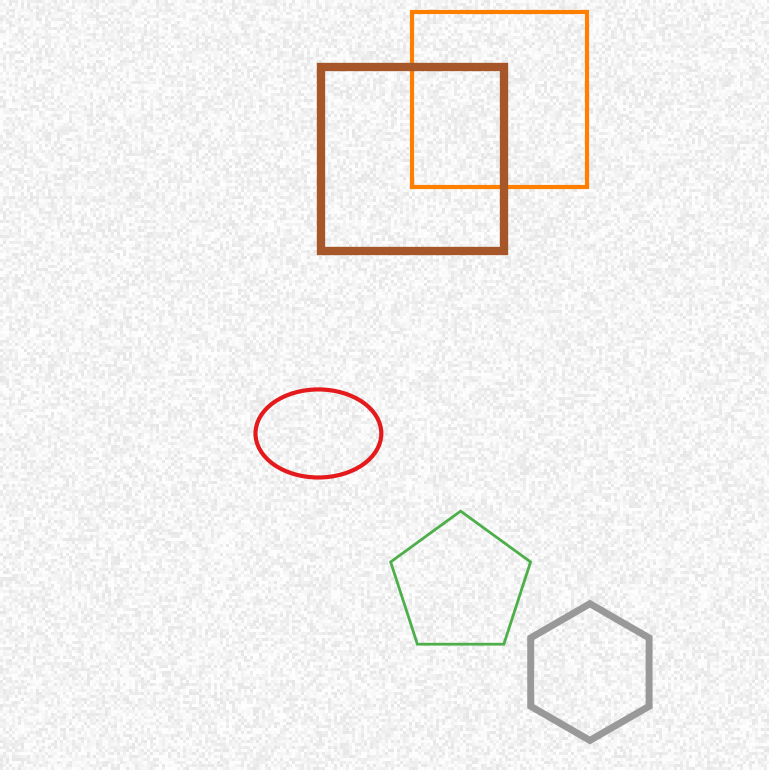[{"shape": "oval", "thickness": 1.5, "radius": 0.41, "center": [0.414, 0.437]}, {"shape": "pentagon", "thickness": 1, "radius": 0.48, "center": [0.598, 0.241]}, {"shape": "square", "thickness": 1.5, "radius": 0.57, "center": [0.649, 0.871]}, {"shape": "square", "thickness": 3, "radius": 0.6, "center": [0.536, 0.793]}, {"shape": "hexagon", "thickness": 2.5, "radius": 0.44, "center": [0.766, 0.127]}]